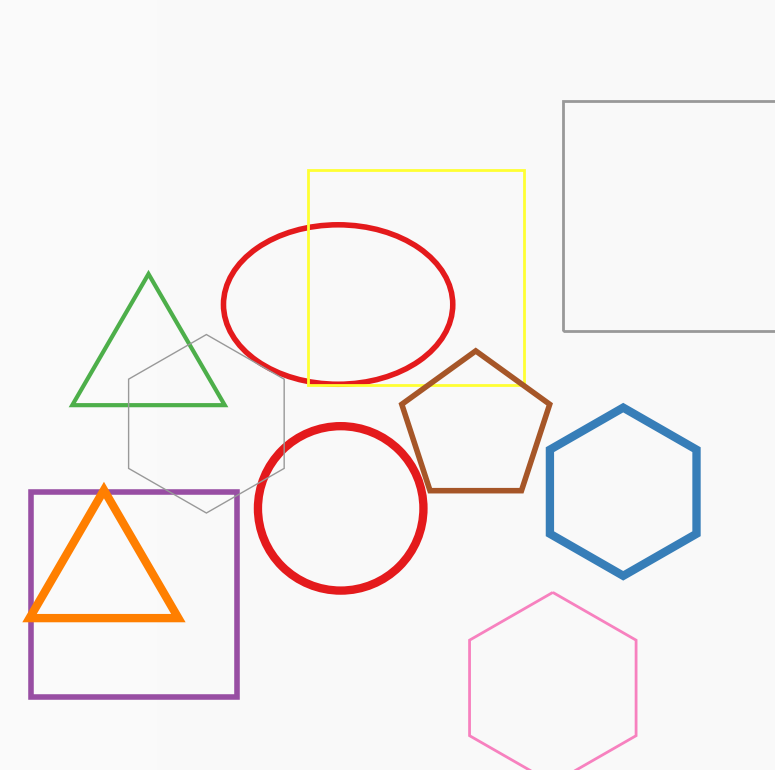[{"shape": "circle", "thickness": 3, "radius": 0.53, "center": [0.44, 0.34]}, {"shape": "oval", "thickness": 2, "radius": 0.74, "center": [0.436, 0.605]}, {"shape": "hexagon", "thickness": 3, "radius": 0.55, "center": [0.804, 0.361]}, {"shape": "triangle", "thickness": 1.5, "radius": 0.57, "center": [0.192, 0.531]}, {"shape": "square", "thickness": 2, "radius": 0.67, "center": [0.173, 0.228]}, {"shape": "triangle", "thickness": 3, "radius": 0.55, "center": [0.134, 0.253]}, {"shape": "square", "thickness": 1, "radius": 0.7, "center": [0.537, 0.64]}, {"shape": "pentagon", "thickness": 2, "radius": 0.5, "center": [0.614, 0.444]}, {"shape": "hexagon", "thickness": 1, "radius": 0.62, "center": [0.713, 0.107]}, {"shape": "square", "thickness": 1, "radius": 0.75, "center": [0.875, 0.719]}, {"shape": "hexagon", "thickness": 0.5, "radius": 0.58, "center": [0.266, 0.45]}]